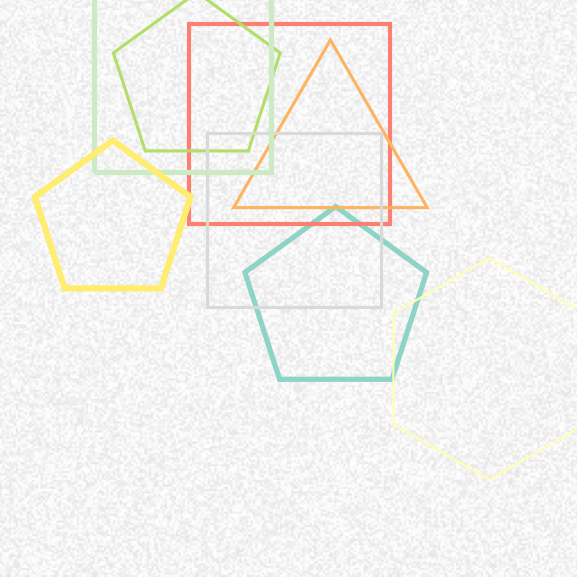[{"shape": "pentagon", "thickness": 2.5, "radius": 0.83, "center": [0.581, 0.476]}, {"shape": "hexagon", "thickness": 1, "radius": 0.96, "center": [0.847, 0.36]}, {"shape": "square", "thickness": 2, "radius": 0.87, "center": [0.501, 0.784]}, {"shape": "triangle", "thickness": 1.5, "radius": 0.97, "center": [0.572, 0.736]}, {"shape": "pentagon", "thickness": 1.5, "radius": 0.76, "center": [0.341, 0.861]}, {"shape": "square", "thickness": 1.5, "radius": 0.75, "center": [0.509, 0.618]}, {"shape": "square", "thickness": 2.5, "radius": 0.77, "center": [0.316, 0.855]}, {"shape": "pentagon", "thickness": 3, "radius": 0.71, "center": [0.195, 0.614]}]